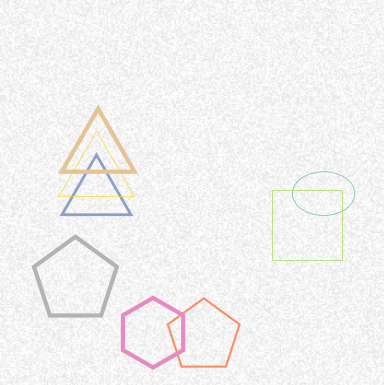[{"shape": "oval", "thickness": 0.5, "radius": 0.41, "center": [0.841, 0.497]}, {"shape": "pentagon", "thickness": 1.5, "radius": 0.49, "center": [0.529, 0.127]}, {"shape": "triangle", "thickness": 2, "radius": 0.52, "center": [0.251, 0.494]}, {"shape": "hexagon", "thickness": 3, "radius": 0.45, "center": [0.398, 0.136]}, {"shape": "square", "thickness": 0.5, "radius": 0.45, "center": [0.798, 0.416]}, {"shape": "triangle", "thickness": 0.5, "radius": 0.57, "center": [0.251, 0.546]}, {"shape": "triangle", "thickness": 3, "radius": 0.55, "center": [0.255, 0.609]}, {"shape": "pentagon", "thickness": 3, "radius": 0.57, "center": [0.196, 0.272]}]